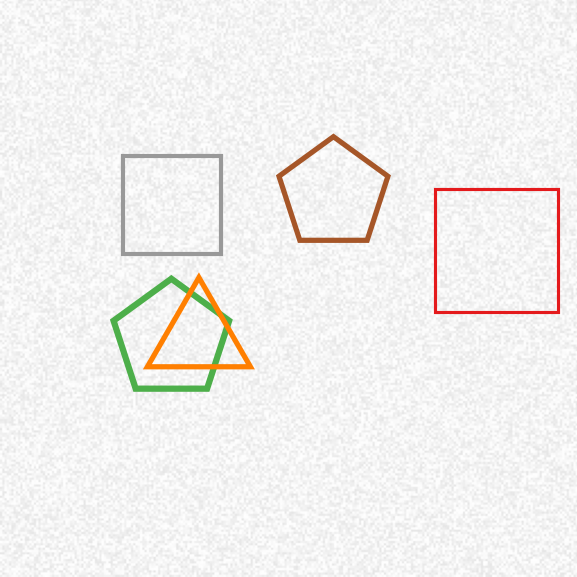[{"shape": "square", "thickness": 1.5, "radius": 0.53, "center": [0.86, 0.565]}, {"shape": "pentagon", "thickness": 3, "radius": 0.53, "center": [0.297, 0.411]}, {"shape": "triangle", "thickness": 2.5, "radius": 0.51, "center": [0.344, 0.416]}, {"shape": "pentagon", "thickness": 2.5, "radius": 0.5, "center": [0.577, 0.663]}, {"shape": "square", "thickness": 2, "radius": 0.42, "center": [0.299, 0.644]}]